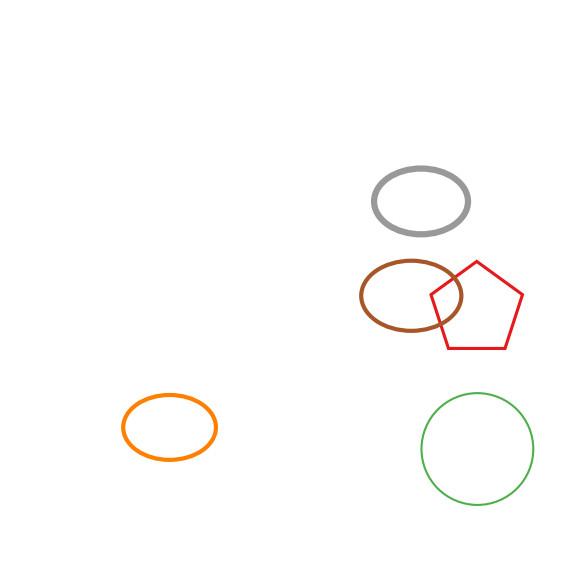[{"shape": "pentagon", "thickness": 1.5, "radius": 0.42, "center": [0.826, 0.463]}, {"shape": "circle", "thickness": 1, "radius": 0.48, "center": [0.827, 0.222]}, {"shape": "oval", "thickness": 2, "radius": 0.4, "center": [0.294, 0.259]}, {"shape": "oval", "thickness": 2, "radius": 0.43, "center": [0.712, 0.487]}, {"shape": "oval", "thickness": 3, "radius": 0.41, "center": [0.729, 0.65]}]